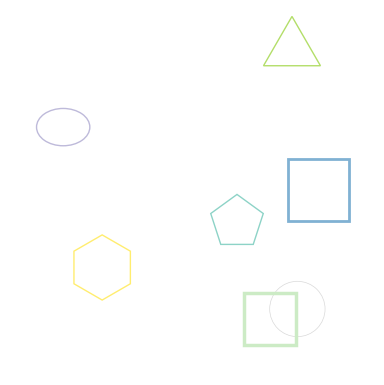[{"shape": "pentagon", "thickness": 1, "radius": 0.36, "center": [0.616, 0.423]}, {"shape": "oval", "thickness": 1, "radius": 0.35, "center": [0.164, 0.67]}, {"shape": "square", "thickness": 2, "radius": 0.4, "center": [0.827, 0.505]}, {"shape": "triangle", "thickness": 1, "radius": 0.43, "center": [0.758, 0.872]}, {"shape": "circle", "thickness": 0.5, "radius": 0.36, "center": [0.772, 0.197]}, {"shape": "square", "thickness": 2.5, "radius": 0.34, "center": [0.701, 0.171]}, {"shape": "hexagon", "thickness": 1, "radius": 0.42, "center": [0.265, 0.305]}]